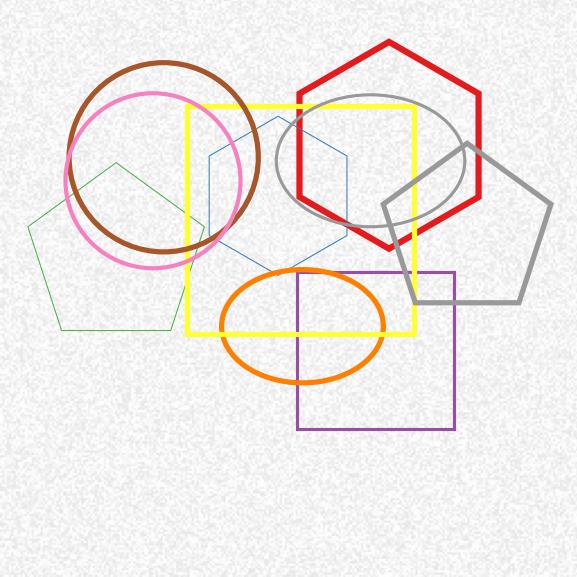[{"shape": "hexagon", "thickness": 3, "radius": 0.9, "center": [0.674, 0.748]}, {"shape": "hexagon", "thickness": 0.5, "radius": 0.69, "center": [0.482, 0.66]}, {"shape": "pentagon", "thickness": 0.5, "radius": 0.8, "center": [0.201, 0.557]}, {"shape": "square", "thickness": 1.5, "radius": 0.68, "center": [0.65, 0.393]}, {"shape": "oval", "thickness": 2.5, "radius": 0.7, "center": [0.524, 0.434]}, {"shape": "square", "thickness": 2.5, "radius": 0.98, "center": [0.521, 0.618]}, {"shape": "circle", "thickness": 2.5, "radius": 0.82, "center": [0.283, 0.727]}, {"shape": "circle", "thickness": 2, "radius": 0.76, "center": [0.265, 0.686]}, {"shape": "pentagon", "thickness": 2.5, "radius": 0.76, "center": [0.809, 0.598]}, {"shape": "oval", "thickness": 1.5, "radius": 0.82, "center": [0.642, 0.721]}]